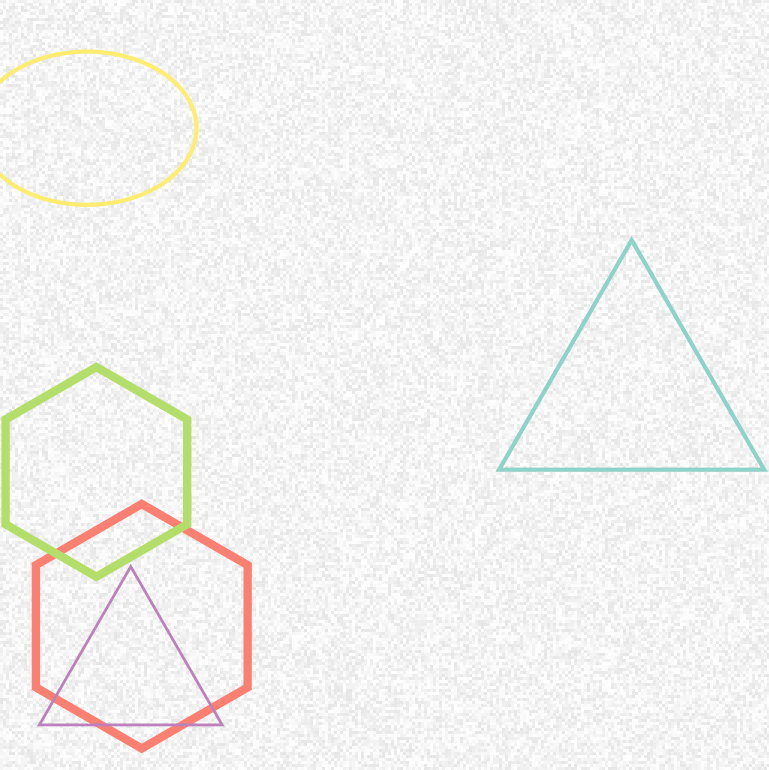[{"shape": "triangle", "thickness": 1.5, "radius": 0.99, "center": [0.82, 0.489]}, {"shape": "hexagon", "thickness": 3, "radius": 0.79, "center": [0.184, 0.187]}, {"shape": "hexagon", "thickness": 3, "radius": 0.68, "center": [0.125, 0.387]}, {"shape": "triangle", "thickness": 1, "radius": 0.69, "center": [0.17, 0.127]}, {"shape": "oval", "thickness": 1.5, "radius": 0.71, "center": [0.113, 0.833]}]